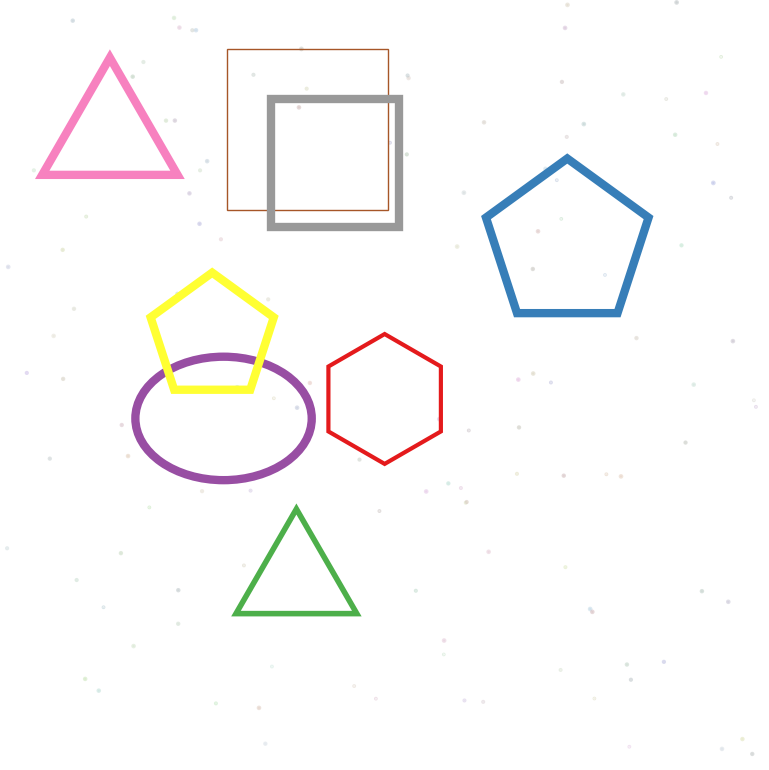[{"shape": "hexagon", "thickness": 1.5, "radius": 0.42, "center": [0.5, 0.482]}, {"shape": "pentagon", "thickness": 3, "radius": 0.56, "center": [0.737, 0.683]}, {"shape": "triangle", "thickness": 2, "radius": 0.45, "center": [0.385, 0.248]}, {"shape": "oval", "thickness": 3, "radius": 0.57, "center": [0.29, 0.457]}, {"shape": "pentagon", "thickness": 3, "radius": 0.42, "center": [0.276, 0.562]}, {"shape": "square", "thickness": 0.5, "radius": 0.52, "center": [0.399, 0.832]}, {"shape": "triangle", "thickness": 3, "radius": 0.51, "center": [0.143, 0.824]}, {"shape": "square", "thickness": 3, "radius": 0.42, "center": [0.434, 0.789]}]